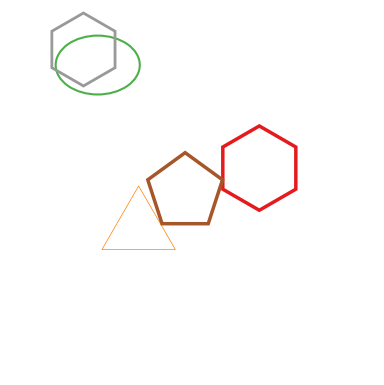[{"shape": "hexagon", "thickness": 2.5, "radius": 0.55, "center": [0.674, 0.563]}, {"shape": "oval", "thickness": 1.5, "radius": 0.55, "center": [0.254, 0.831]}, {"shape": "triangle", "thickness": 0.5, "radius": 0.55, "center": [0.36, 0.407]}, {"shape": "pentagon", "thickness": 2.5, "radius": 0.51, "center": [0.481, 0.501]}, {"shape": "hexagon", "thickness": 2, "radius": 0.47, "center": [0.217, 0.871]}]